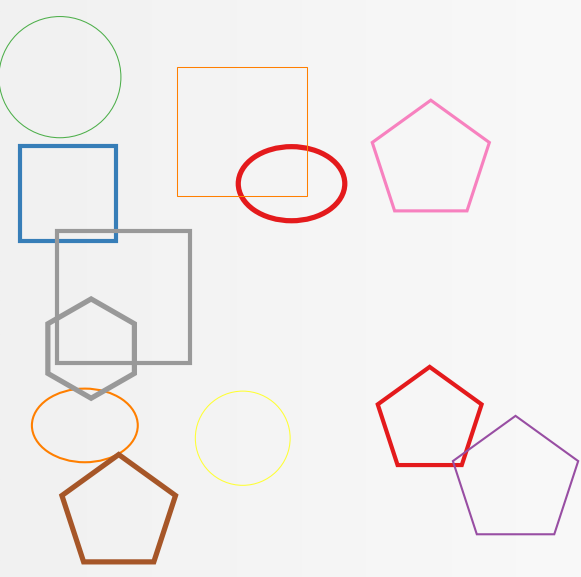[{"shape": "oval", "thickness": 2.5, "radius": 0.46, "center": [0.502, 0.681]}, {"shape": "pentagon", "thickness": 2, "radius": 0.47, "center": [0.739, 0.27]}, {"shape": "square", "thickness": 2, "radius": 0.41, "center": [0.117, 0.664]}, {"shape": "circle", "thickness": 0.5, "radius": 0.52, "center": [0.103, 0.866]}, {"shape": "pentagon", "thickness": 1, "radius": 0.57, "center": [0.887, 0.166]}, {"shape": "square", "thickness": 0.5, "radius": 0.56, "center": [0.417, 0.772]}, {"shape": "oval", "thickness": 1, "radius": 0.46, "center": [0.146, 0.262]}, {"shape": "circle", "thickness": 0.5, "radius": 0.41, "center": [0.418, 0.24]}, {"shape": "pentagon", "thickness": 2.5, "radius": 0.51, "center": [0.204, 0.109]}, {"shape": "pentagon", "thickness": 1.5, "radius": 0.53, "center": [0.741, 0.72]}, {"shape": "square", "thickness": 2, "radius": 0.57, "center": [0.212, 0.485]}, {"shape": "hexagon", "thickness": 2.5, "radius": 0.43, "center": [0.157, 0.396]}]